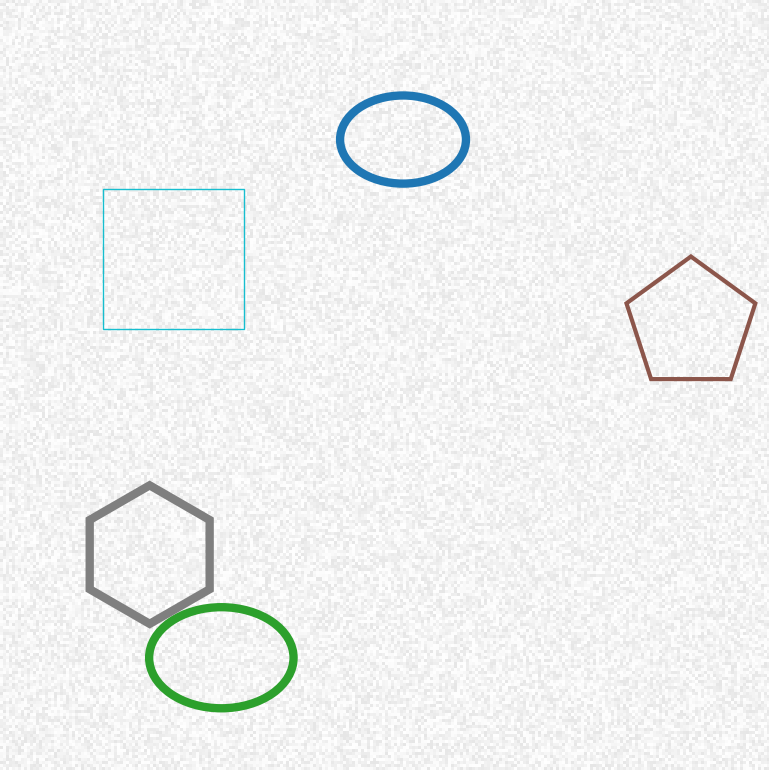[{"shape": "oval", "thickness": 3, "radius": 0.41, "center": [0.523, 0.819]}, {"shape": "oval", "thickness": 3, "radius": 0.47, "center": [0.287, 0.146]}, {"shape": "pentagon", "thickness": 1.5, "radius": 0.44, "center": [0.897, 0.579]}, {"shape": "hexagon", "thickness": 3, "radius": 0.45, "center": [0.194, 0.28]}, {"shape": "square", "thickness": 0.5, "radius": 0.46, "center": [0.225, 0.664]}]